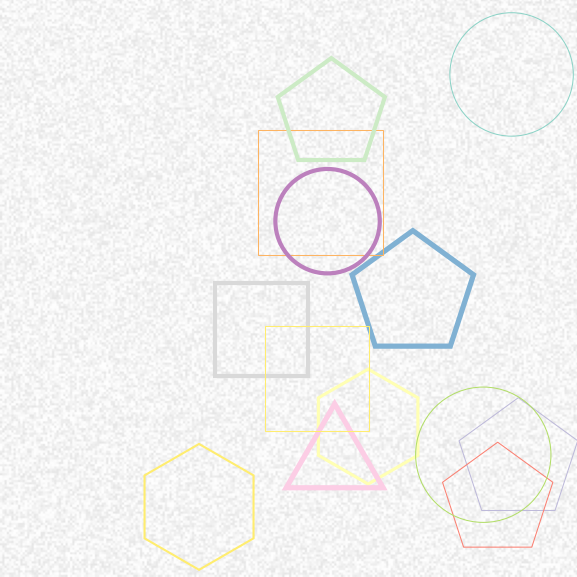[{"shape": "circle", "thickness": 0.5, "radius": 0.53, "center": [0.886, 0.87]}, {"shape": "hexagon", "thickness": 1.5, "radius": 0.5, "center": [0.637, 0.26]}, {"shape": "pentagon", "thickness": 0.5, "radius": 0.54, "center": [0.898, 0.203]}, {"shape": "pentagon", "thickness": 0.5, "radius": 0.5, "center": [0.862, 0.133]}, {"shape": "pentagon", "thickness": 2.5, "radius": 0.55, "center": [0.715, 0.489]}, {"shape": "square", "thickness": 0.5, "radius": 0.54, "center": [0.555, 0.666]}, {"shape": "circle", "thickness": 0.5, "radius": 0.59, "center": [0.837, 0.212]}, {"shape": "triangle", "thickness": 2.5, "radius": 0.48, "center": [0.58, 0.203]}, {"shape": "square", "thickness": 2, "radius": 0.4, "center": [0.452, 0.428]}, {"shape": "circle", "thickness": 2, "radius": 0.45, "center": [0.567, 0.616]}, {"shape": "pentagon", "thickness": 2, "radius": 0.49, "center": [0.574, 0.801]}, {"shape": "hexagon", "thickness": 1, "radius": 0.54, "center": [0.345, 0.121]}, {"shape": "square", "thickness": 0.5, "radius": 0.45, "center": [0.549, 0.344]}]